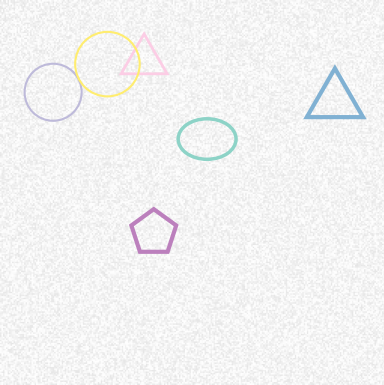[{"shape": "oval", "thickness": 2.5, "radius": 0.38, "center": [0.538, 0.639]}, {"shape": "circle", "thickness": 1.5, "radius": 0.37, "center": [0.138, 0.76]}, {"shape": "triangle", "thickness": 3, "radius": 0.42, "center": [0.87, 0.738]}, {"shape": "triangle", "thickness": 2, "radius": 0.35, "center": [0.374, 0.843]}, {"shape": "pentagon", "thickness": 3, "radius": 0.31, "center": [0.399, 0.396]}, {"shape": "circle", "thickness": 1.5, "radius": 0.42, "center": [0.279, 0.833]}]